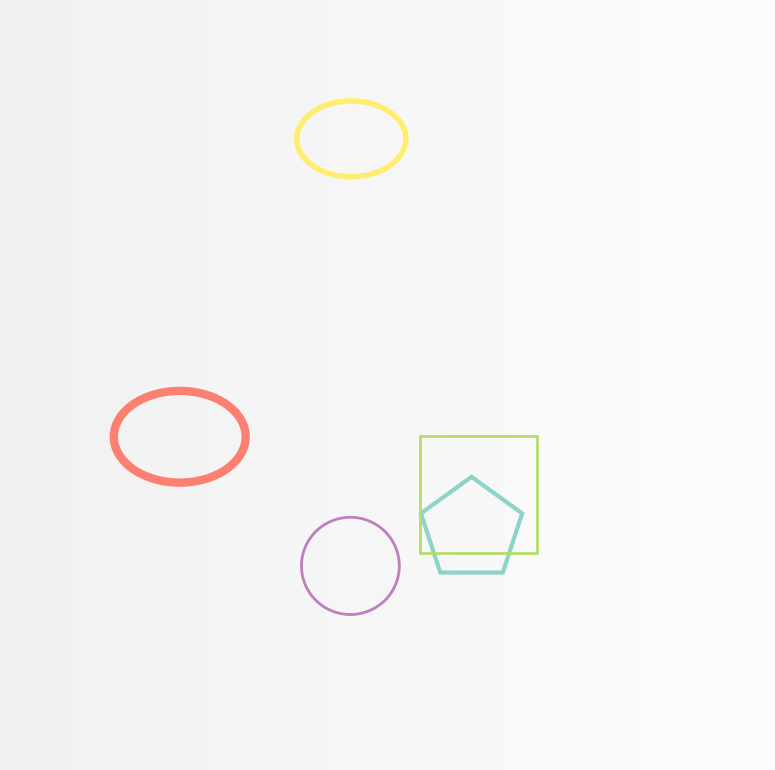[{"shape": "pentagon", "thickness": 1.5, "radius": 0.34, "center": [0.608, 0.312]}, {"shape": "oval", "thickness": 3, "radius": 0.43, "center": [0.232, 0.433]}, {"shape": "square", "thickness": 1, "radius": 0.38, "center": [0.617, 0.358]}, {"shape": "circle", "thickness": 1, "radius": 0.32, "center": [0.452, 0.265]}, {"shape": "oval", "thickness": 2, "radius": 0.35, "center": [0.453, 0.82]}]